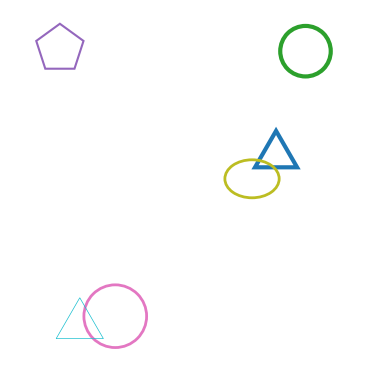[{"shape": "triangle", "thickness": 3, "radius": 0.32, "center": [0.717, 0.597]}, {"shape": "circle", "thickness": 3, "radius": 0.33, "center": [0.793, 0.867]}, {"shape": "pentagon", "thickness": 1.5, "radius": 0.32, "center": [0.156, 0.874]}, {"shape": "circle", "thickness": 2, "radius": 0.41, "center": [0.299, 0.179]}, {"shape": "oval", "thickness": 2, "radius": 0.35, "center": [0.655, 0.536]}, {"shape": "triangle", "thickness": 0.5, "radius": 0.35, "center": [0.207, 0.156]}]